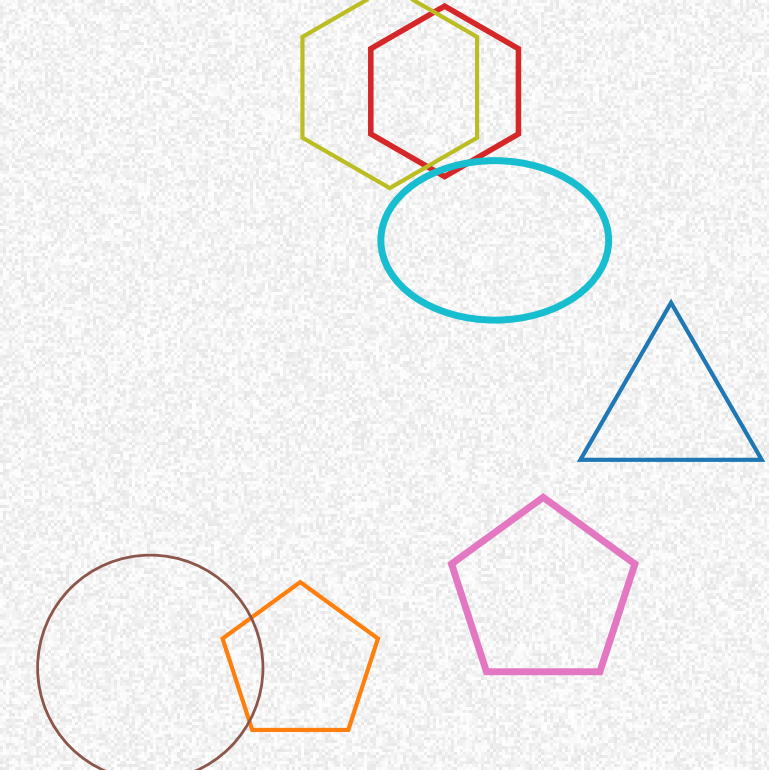[{"shape": "triangle", "thickness": 1.5, "radius": 0.68, "center": [0.872, 0.471]}, {"shape": "pentagon", "thickness": 1.5, "radius": 0.53, "center": [0.39, 0.138]}, {"shape": "hexagon", "thickness": 2, "radius": 0.55, "center": [0.577, 0.881]}, {"shape": "circle", "thickness": 1, "radius": 0.73, "center": [0.195, 0.133]}, {"shape": "pentagon", "thickness": 2.5, "radius": 0.63, "center": [0.705, 0.229]}, {"shape": "hexagon", "thickness": 1.5, "radius": 0.65, "center": [0.506, 0.887]}, {"shape": "oval", "thickness": 2.5, "radius": 0.74, "center": [0.643, 0.688]}]